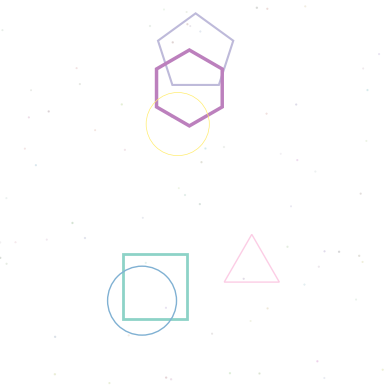[{"shape": "square", "thickness": 2, "radius": 0.42, "center": [0.402, 0.255]}, {"shape": "pentagon", "thickness": 1.5, "radius": 0.51, "center": [0.508, 0.863]}, {"shape": "circle", "thickness": 1, "radius": 0.45, "center": [0.369, 0.219]}, {"shape": "triangle", "thickness": 1, "radius": 0.41, "center": [0.654, 0.309]}, {"shape": "hexagon", "thickness": 2.5, "radius": 0.49, "center": [0.492, 0.772]}, {"shape": "circle", "thickness": 0.5, "radius": 0.41, "center": [0.462, 0.678]}]